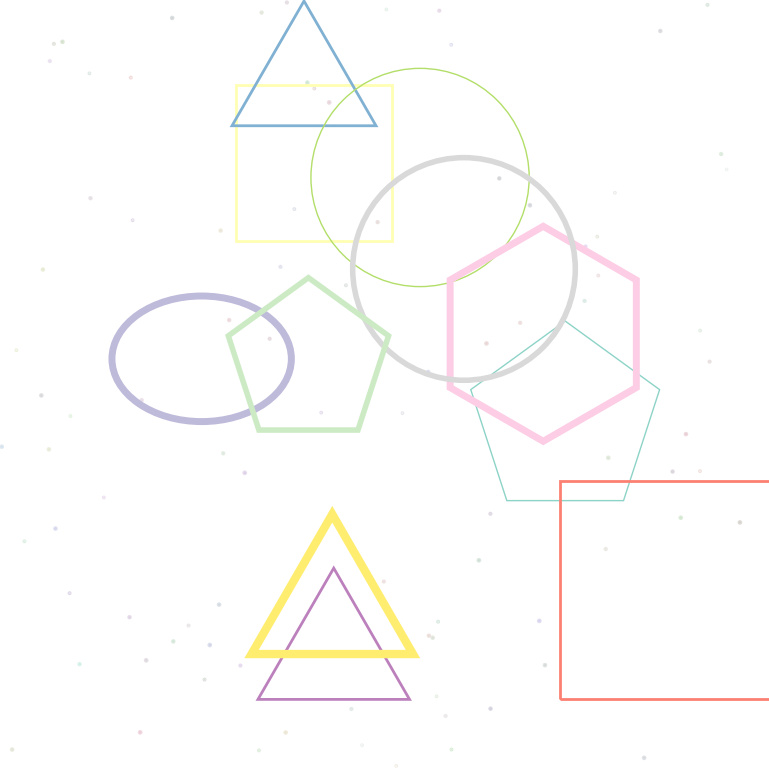[{"shape": "pentagon", "thickness": 0.5, "radius": 0.64, "center": [0.734, 0.454]}, {"shape": "square", "thickness": 1, "radius": 0.51, "center": [0.408, 0.788]}, {"shape": "oval", "thickness": 2.5, "radius": 0.58, "center": [0.262, 0.534]}, {"shape": "square", "thickness": 1, "radius": 0.71, "center": [0.868, 0.234]}, {"shape": "triangle", "thickness": 1, "radius": 0.54, "center": [0.395, 0.891]}, {"shape": "circle", "thickness": 0.5, "radius": 0.71, "center": [0.546, 0.77]}, {"shape": "hexagon", "thickness": 2.5, "radius": 0.7, "center": [0.706, 0.566]}, {"shape": "circle", "thickness": 2, "radius": 0.72, "center": [0.603, 0.651]}, {"shape": "triangle", "thickness": 1, "radius": 0.57, "center": [0.433, 0.149]}, {"shape": "pentagon", "thickness": 2, "radius": 0.55, "center": [0.401, 0.53]}, {"shape": "triangle", "thickness": 3, "radius": 0.61, "center": [0.432, 0.211]}]